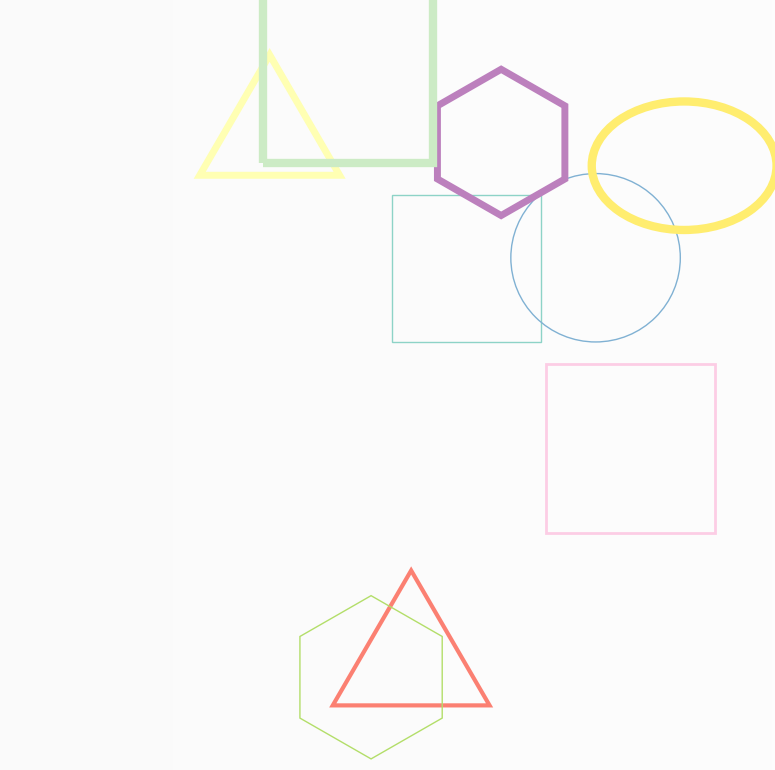[{"shape": "square", "thickness": 0.5, "radius": 0.48, "center": [0.602, 0.651]}, {"shape": "triangle", "thickness": 2.5, "radius": 0.52, "center": [0.348, 0.824]}, {"shape": "triangle", "thickness": 1.5, "radius": 0.58, "center": [0.531, 0.142]}, {"shape": "circle", "thickness": 0.5, "radius": 0.55, "center": [0.768, 0.665]}, {"shape": "hexagon", "thickness": 0.5, "radius": 0.53, "center": [0.479, 0.12]}, {"shape": "square", "thickness": 1, "radius": 0.55, "center": [0.814, 0.418]}, {"shape": "hexagon", "thickness": 2.5, "radius": 0.47, "center": [0.647, 0.815]}, {"shape": "square", "thickness": 3, "radius": 0.55, "center": [0.449, 0.898]}, {"shape": "oval", "thickness": 3, "radius": 0.6, "center": [0.883, 0.785]}]